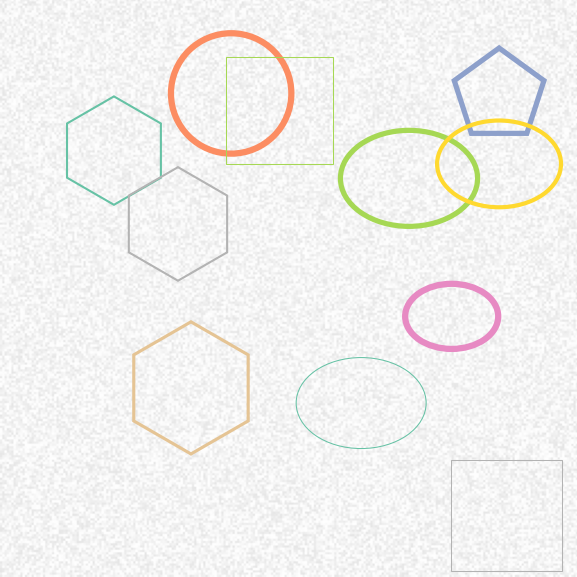[{"shape": "oval", "thickness": 0.5, "radius": 0.56, "center": [0.625, 0.301]}, {"shape": "hexagon", "thickness": 1, "radius": 0.47, "center": [0.197, 0.738]}, {"shape": "circle", "thickness": 3, "radius": 0.52, "center": [0.4, 0.837]}, {"shape": "pentagon", "thickness": 2.5, "radius": 0.41, "center": [0.864, 0.834]}, {"shape": "oval", "thickness": 3, "radius": 0.4, "center": [0.782, 0.451]}, {"shape": "oval", "thickness": 2.5, "radius": 0.59, "center": [0.708, 0.69]}, {"shape": "square", "thickness": 0.5, "radius": 0.46, "center": [0.484, 0.808]}, {"shape": "oval", "thickness": 2, "radius": 0.54, "center": [0.864, 0.715]}, {"shape": "hexagon", "thickness": 1.5, "radius": 0.57, "center": [0.331, 0.327]}, {"shape": "hexagon", "thickness": 1, "radius": 0.49, "center": [0.308, 0.611]}, {"shape": "square", "thickness": 0.5, "radius": 0.48, "center": [0.877, 0.107]}]